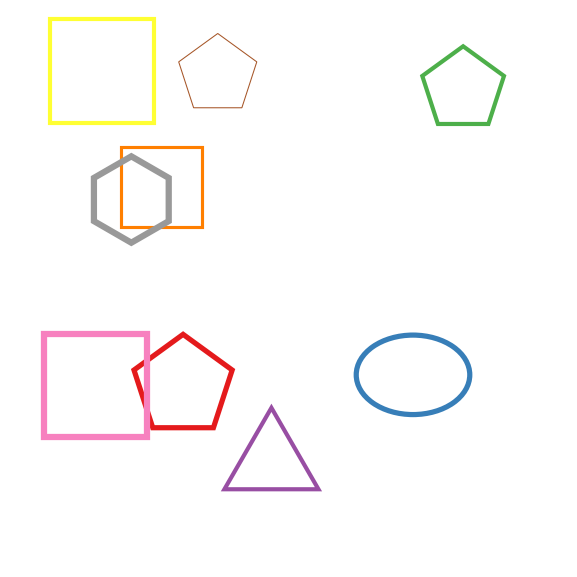[{"shape": "pentagon", "thickness": 2.5, "radius": 0.45, "center": [0.317, 0.331]}, {"shape": "oval", "thickness": 2.5, "radius": 0.49, "center": [0.715, 0.35]}, {"shape": "pentagon", "thickness": 2, "radius": 0.37, "center": [0.802, 0.845]}, {"shape": "triangle", "thickness": 2, "radius": 0.47, "center": [0.47, 0.199]}, {"shape": "square", "thickness": 1.5, "radius": 0.35, "center": [0.28, 0.676]}, {"shape": "square", "thickness": 2, "radius": 0.45, "center": [0.177, 0.876]}, {"shape": "pentagon", "thickness": 0.5, "radius": 0.36, "center": [0.377, 0.87]}, {"shape": "square", "thickness": 3, "radius": 0.44, "center": [0.166, 0.331]}, {"shape": "hexagon", "thickness": 3, "radius": 0.37, "center": [0.227, 0.654]}]